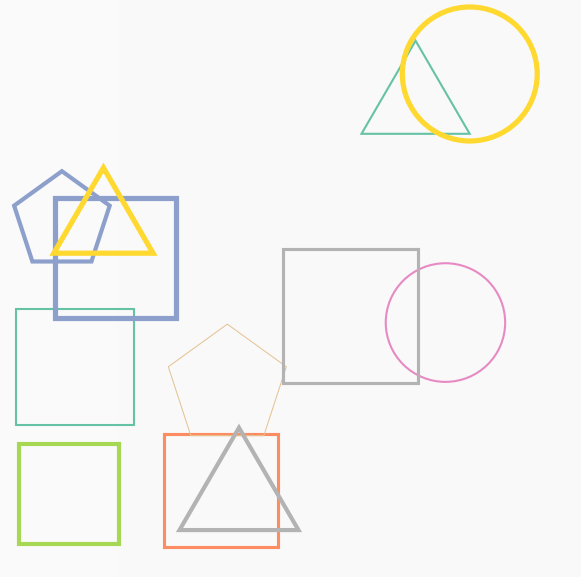[{"shape": "square", "thickness": 1, "radius": 0.51, "center": [0.129, 0.364]}, {"shape": "triangle", "thickness": 1, "radius": 0.54, "center": [0.715, 0.821]}, {"shape": "square", "thickness": 1.5, "radius": 0.49, "center": [0.38, 0.15]}, {"shape": "pentagon", "thickness": 2, "radius": 0.43, "center": [0.107, 0.616]}, {"shape": "square", "thickness": 2.5, "radius": 0.52, "center": [0.199, 0.553]}, {"shape": "circle", "thickness": 1, "radius": 0.51, "center": [0.766, 0.441]}, {"shape": "square", "thickness": 2, "radius": 0.43, "center": [0.119, 0.143]}, {"shape": "circle", "thickness": 2.5, "radius": 0.58, "center": [0.808, 0.871]}, {"shape": "triangle", "thickness": 2.5, "radius": 0.49, "center": [0.178, 0.61]}, {"shape": "pentagon", "thickness": 0.5, "radius": 0.53, "center": [0.391, 0.331]}, {"shape": "triangle", "thickness": 2, "radius": 0.59, "center": [0.411, 0.14]}, {"shape": "square", "thickness": 1.5, "radius": 0.58, "center": [0.603, 0.453]}]